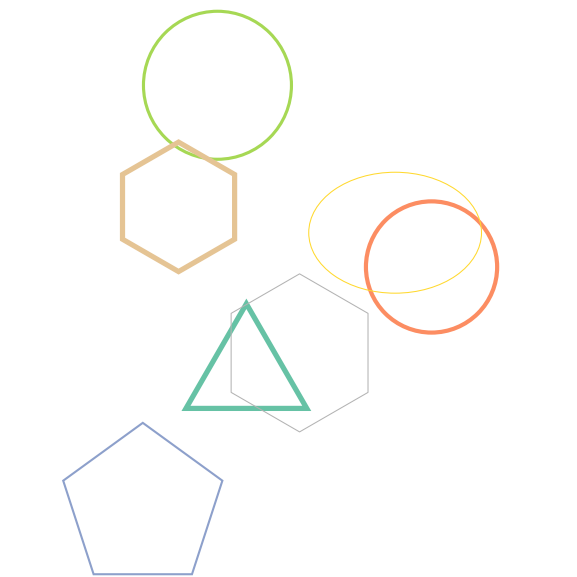[{"shape": "triangle", "thickness": 2.5, "radius": 0.6, "center": [0.427, 0.352]}, {"shape": "circle", "thickness": 2, "radius": 0.57, "center": [0.747, 0.537]}, {"shape": "pentagon", "thickness": 1, "radius": 0.72, "center": [0.247, 0.122]}, {"shape": "circle", "thickness": 1.5, "radius": 0.64, "center": [0.377, 0.851]}, {"shape": "oval", "thickness": 0.5, "radius": 0.75, "center": [0.684, 0.596]}, {"shape": "hexagon", "thickness": 2.5, "radius": 0.56, "center": [0.309, 0.641]}, {"shape": "hexagon", "thickness": 0.5, "radius": 0.68, "center": [0.519, 0.388]}]